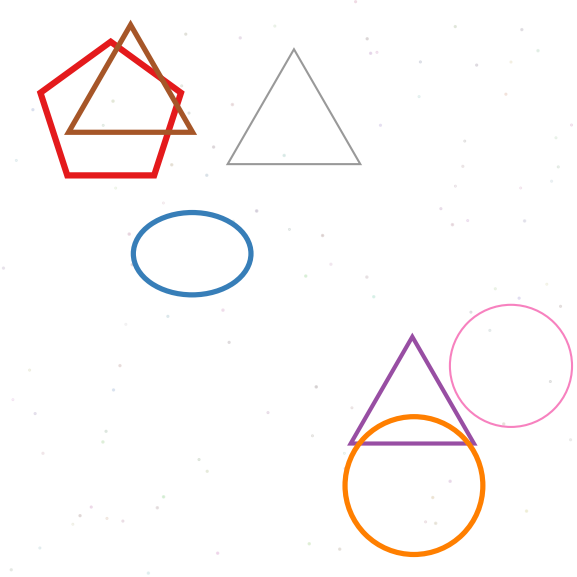[{"shape": "pentagon", "thickness": 3, "radius": 0.64, "center": [0.192, 0.799]}, {"shape": "oval", "thickness": 2.5, "radius": 0.51, "center": [0.333, 0.56]}, {"shape": "triangle", "thickness": 2, "radius": 0.62, "center": [0.714, 0.293]}, {"shape": "circle", "thickness": 2.5, "radius": 0.6, "center": [0.717, 0.158]}, {"shape": "triangle", "thickness": 2.5, "radius": 0.62, "center": [0.226, 0.832]}, {"shape": "circle", "thickness": 1, "radius": 0.53, "center": [0.885, 0.366]}, {"shape": "triangle", "thickness": 1, "radius": 0.66, "center": [0.509, 0.781]}]